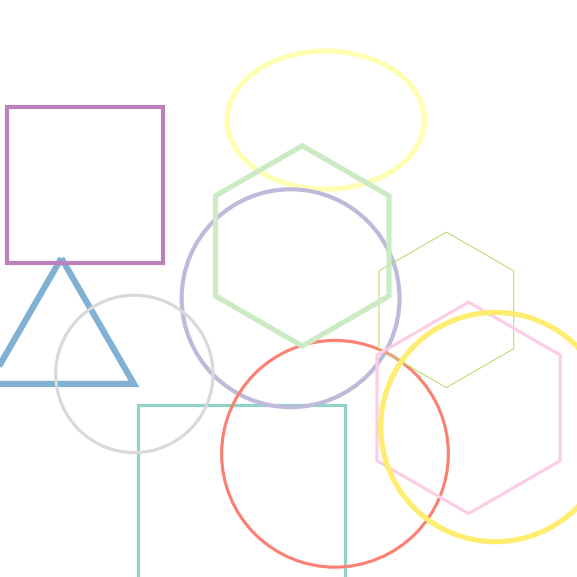[{"shape": "square", "thickness": 1.5, "radius": 0.9, "center": [0.419, 0.119]}, {"shape": "oval", "thickness": 2.5, "radius": 0.85, "center": [0.564, 0.791]}, {"shape": "circle", "thickness": 2, "radius": 0.94, "center": [0.503, 0.483]}, {"shape": "circle", "thickness": 1.5, "radius": 0.98, "center": [0.58, 0.213]}, {"shape": "triangle", "thickness": 3, "radius": 0.73, "center": [0.106, 0.407]}, {"shape": "hexagon", "thickness": 0.5, "radius": 0.67, "center": [0.773, 0.463]}, {"shape": "hexagon", "thickness": 1.5, "radius": 0.92, "center": [0.811, 0.293]}, {"shape": "circle", "thickness": 1.5, "radius": 0.68, "center": [0.233, 0.352]}, {"shape": "square", "thickness": 2, "radius": 0.68, "center": [0.148, 0.679]}, {"shape": "hexagon", "thickness": 2.5, "radius": 0.87, "center": [0.523, 0.573]}, {"shape": "circle", "thickness": 2.5, "radius": 0.99, "center": [0.858, 0.26]}]